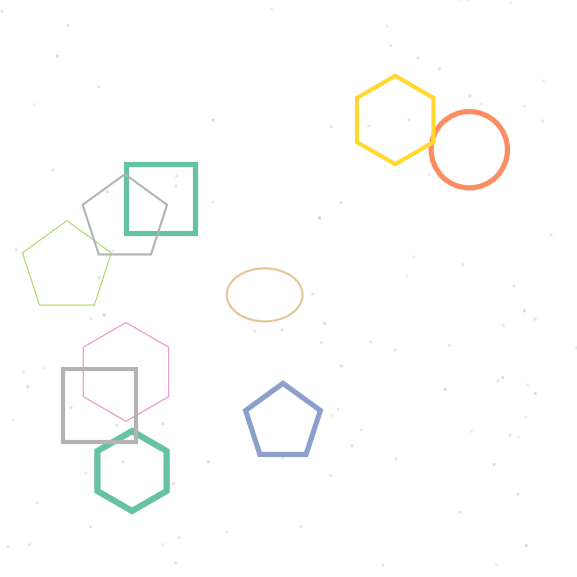[{"shape": "square", "thickness": 2.5, "radius": 0.3, "center": [0.278, 0.656]}, {"shape": "hexagon", "thickness": 3, "radius": 0.35, "center": [0.229, 0.183]}, {"shape": "circle", "thickness": 2.5, "radius": 0.33, "center": [0.813, 0.74]}, {"shape": "pentagon", "thickness": 2.5, "radius": 0.34, "center": [0.49, 0.267]}, {"shape": "hexagon", "thickness": 0.5, "radius": 0.43, "center": [0.218, 0.355]}, {"shape": "pentagon", "thickness": 0.5, "radius": 0.4, "center": [0.116, 0.536]}, {"shape": "hexagon", "thickness": 2, "radius": 0.38, "center": [0.684, 0.791]}, {"shape": "oval", "thickness": 1, "radius": 0.33, "center": [0.458, 0.489]}, {"shape": "pentagon", "thickness": 1, "radius": 0.38, "center": [0.216, 0.621]}, {"shape": "square", "thickness": 2, "radius": 0.32, "center": [0.172, 0.297]}]